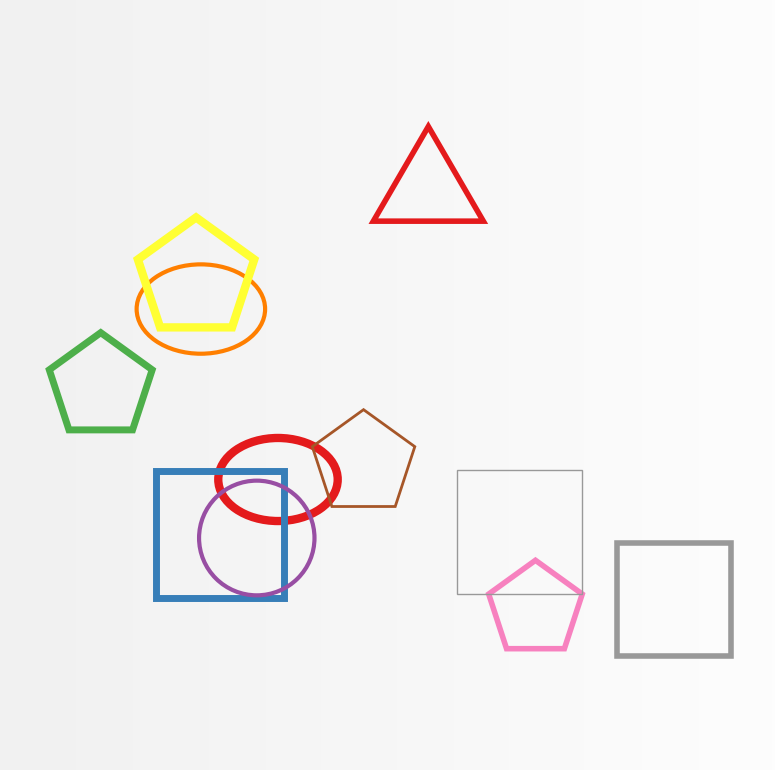[{"shape": "oval", "thickness": 3, "radius": 0.39, "center": [0.359, 0.377]}, {"shape": "triangle", "thickness": 2, "radius": 0.41, "center": [0.553, 0.754]}, {"shape": "square", "thickness": 2.5, "radius": 0.41, "center": [0.283, 0.306]}, {"shape": "pentagon", "thickness": 2.5, "radius": 0.35, "center": [0.13, 0.498]}, {"shape": "circle", "thickness": 1.5, "radius": 0.37, "center": [0.331, 0.301]}, {"shape": "oval", "thickness": 1.5, "radius": 0.41, "center": [0.259, 0.599]}, {"shape": "pentagon", "thickness": 3, "radius": 0.39, "center": [0.253, 0.639]}, {"shape": "pentagon", "thickness": 1, "radius": 0.35, "center": [0.469, 0.398]}, {"shape": "pentagon", "thickness": 2, "radius": 0.32, "center": [0.691, 0.209]}, {"shape": "square", "thickness": 0.5, "radius": 0.4, "center": [0.67, 0.309]}, {"shape": "square", "thickness": 2, "radius": 0.37, "center": [0.87, 0.222]}]